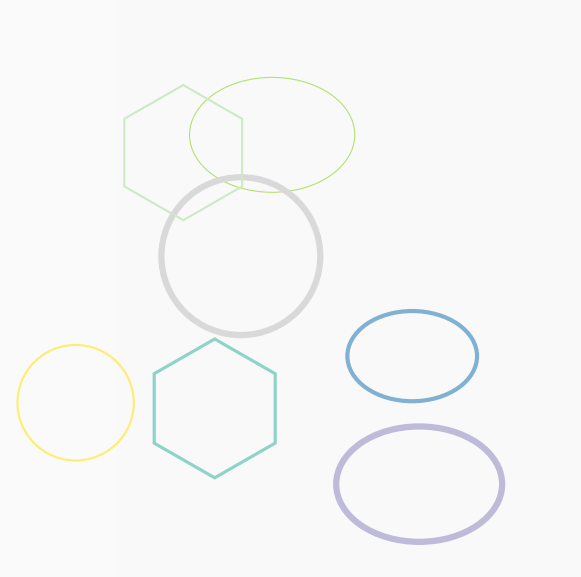[{"shape": "hexagon", "thickness": 1.5, "radius": 0.6, "center": [0.369, 0.292]}, {"shape": "oval", "thickness": 3, "radius": 0.71, "center": [0.721, 0.161]}, {"shape": "oval", "thickness": 2, "radius": 0.56, "center": [0.709, 0.382]}, {"shape": "oval", "thickness": 0.5, "radius": 0.71, "center": [0.468, 0.766]}, {"shape": "circle", "thickness": 3, "radius": 0.68, "center": [0.414, 0.556]}, {"shape": "hexagon", "thickness": 1, "radius": 0.59, "center": [0.315, 0.735]}, {"shape": "circle", "thickness": 1, "radius": 0.5, "center": [0.13, 0.302]}]